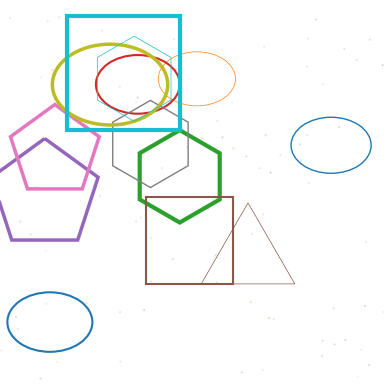[{"shape": "oval", "thickness": 1.5, "radius": 0.55, "center": [0.13, 0.163]}, {"shape": "oval", "thickness": 1, "radius": 0.52, "center": [0.86, 0.623]}, {"shape": "oval", "thickness": 0.5, "radius": 0.5, "center": [0.511, 0.795]}, {"shape": "hexagon", "thickness": 3, "radius": 0.6, "center": [0.467, 0.542]}, {"shape": "oval", "thickness": 1.5, "radius": 0.54, "center": [0.358, 0.781]}, {"shape": "pentagon", "thickness": 2.5, "radius": 0.73, "center": [0.116, 0.494]}, {"shape": "square", "thickness": 1.5, "radius": 0.57, "center": [0.492, 0.376]}, {"shape": "triangle", "thickness": 0.5, "radius": 0.7, "center": [0.644, 0.333]}, {"shape": "pentagon", "thickness": 2.5, "radius": 0.61, "center": [0.143, 0.607]}, {"shape": "hexagon", "thickness": 1, "radius": 0.57, "center": [0.391, 0.626]}, {"shape": "oval", "thickness": 2.5, "radius": 0.75, "center": [0.286, 0.78]}, {"shape": "hexagon", "thickness": 0.5, "radius": 0.55, "center": [0.348, 0.796]}, {"shape": "square", "thickness": 3, "radius": 0.74, "center": [0.32, 0.81]}]